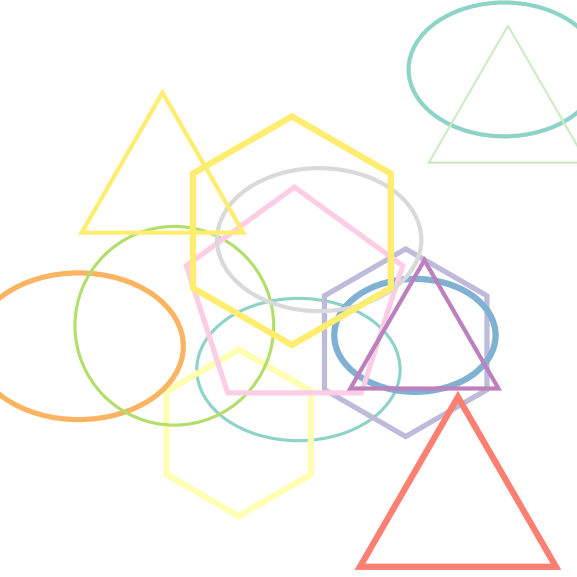[{"shape": "oval", "thickness": 2, "radius": 0.83, "center": [0.873, 0.879]}, {"shape": "oval", "thickness": 1.5, "radius": 0.88, "center": [0.517, 0.359]}, {"shape": "hexagon", "thickness": 3, "radius": 0.72, "center": [0.413, 0.25]}, {"shape": "hexagon", "thickness": 2.5, "radius": 0.81, "center": [0.703, 0.406]}, {"shape": "triangle", "thickness": 3, "radius": 0.98, "center": [0.793, 0.116]}, {"shape": "oval", "thickness": 3, "radius": 0.7, "center": [0.718, 0.418]}, {"shape": "oval", "thickness": 2.5, "radius": 0.91, "center": [0.136, 0.4]}, {"shape": "circle", "thickness": 1.5, "radius": 0.86, "center": [0.302, 0.435]}, {"shape": "pentagon", "thickness": 2.5, "radius": 0.98, "center": [0.51, 0.478]}, {"shape": "oval", "thickness": 2, "radius": 0.88, "center": [0.553, 0.584]}, {"shape": "triangle", "thickness": 2, "radius": 0.74, "center": [0.735, 0.4]}, {"shape": "triangle", "thickness": 1, "radius": 0.79, "center": [0.88, 0.796]}, {"shape": "hexagon", "thickness": 3, "radius": 0.99, "center": [0.505, 0.6]}, {"shape": "triangle", "thickness": 2, "radius": 0.81, "center": [0.281, 0.677]}]